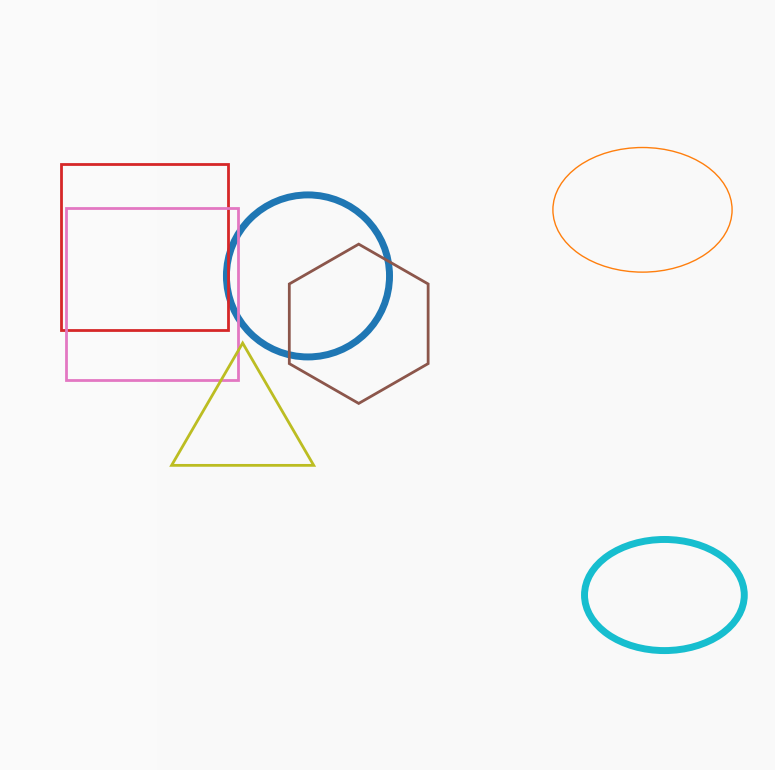[{"shape": "circle", "thickness": 2.5, "radius": 0.53, "center": [0.397, 0.642]}, {"shape": "oval", "thickness": 0.5, "radius": 0.58, "center": [0.829, 0.728]}, {"shape": "square", "thickness": 1, "radius": 0.54, "center": [0.187, 0.68]}, {"shape": "hexagon", "thickness": 1, "radius": 0.52, "center": [0.463, 0.579]}, {"shape": "square", "thickness": 1, "radius": 0.56, "center": [0.196, 0.618]}, {"shape": "triangle", "thickness": 1, "radius": 0.53, "center": [0.313, 0.449]}, {"shape": "oval", "thickness": 2.5, "radius": 0.52, "center": [0.857, 0.227]}]